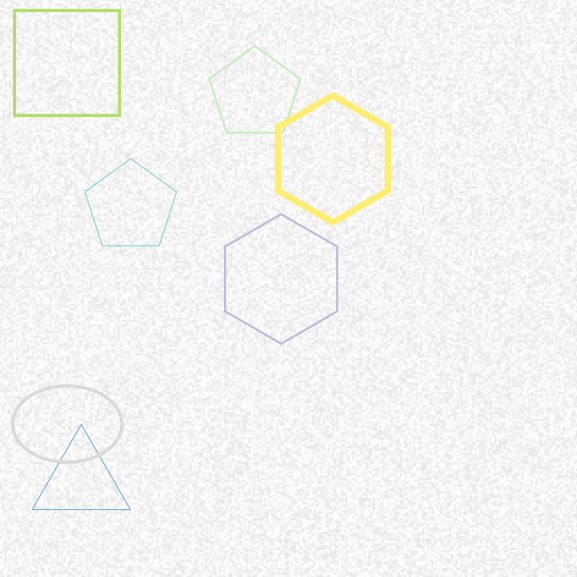[{"shape": "pentagon", "thickness": 0.5, "radius": 0.42, "center": [0.226, 0.641]}, {"shape": "hexagon", "thickness": 1, "radius": 0.56, "center": [0.487, 0.516]}, {"shape": "triangle", "thickness": 0.5, "radius": 0.49, "center": [0.141, 0.166]}, {"shape": "square", "thickness": 1.5, "radius": 0.45, "center": [0.115, 0.891]}, {"shape": "oval", "thickness": 1.5, "radius": 0.47, "center": [0.117, 0.265]}, {"shape": "pentagon", "thickness": 1, "radius": 0.42, "center": [0.441, 0.837]}, {"shape": "hexagon", "thickness": 3, "radius": 0.55, "center": [0.576, 0.724]}]